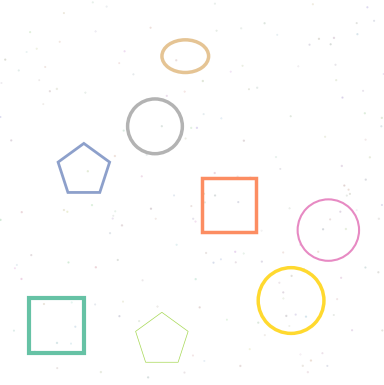[{"shape": "square", "thickness": 3, "radius": 0.36, "center": [0.146, 0.155]}, {"shape": "square", "thickness": 2.5, "radius": 0.35, "center": [0.594, 0.468]}, {"shape": "pentagon", "thickness": 2, "radius": 0.35, "center": [0.218, 0.557]}, {"shape": "circle", "thickness": 1.5, "radius": 0.4, "center": [0.853, 0.402]}, {"shape": "pentagon", "thickness": 0.5, "radius": 0.36, "center": [0.42, 0.117]}, {"shape": "circle", "thickness": 2.5, "radius": 0.43, "center": [0.756, 0.219]}, {"shape": "oval", "thickness": 2.5, "radius": 0.3, "center": [0.481, 0.854]}, {"shape": "circle", "thickness": 2.5, "radius": 0.36, "center": [0.403, 0.672]}]